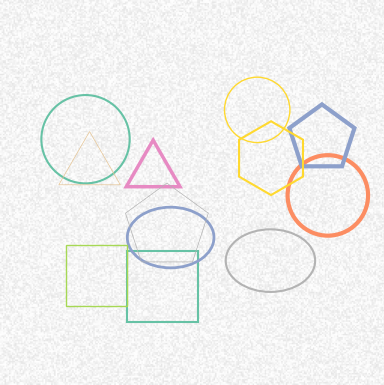[{"shape": "circle", "thickness": 1.5, "radius": 0.57, "center": [0.222, 0.638]}, {"shape": "square", "thickness": 1.5, "radius": 0.46, "center": [0.422, 0.255]}, {"shape": "circle", "thickness": 3, "radius": 0.52, "center": [0.852, 0.492]}, {"shape": "oval", "thickness": 2, "radius": 0.56, "center": [0.443, 0.383]}, {"shape": "pentagon", "thickness": 3, "radius": 0.44, "center": [0.836, 0.64]}, {"shape": "triangle", "thickness": 2.5, "radius": 0.4, "center": [0.398, 0.555]}, {"shape": "square", "thickness": 1, "radius": 0.4, "center": [0.251, 0.284]}, {"shape": "hexagon", "thickness": 1.5, "radius": 0.48, "center": [0.704, 0.589]}, {"shape": "circle", "thickness": 1, "radius": 0.42, "center": [0.668, 0.715]}, {"shape": "triangle", "thickness": 0.5, "radius": 0.46, "center": [0.233, 0.566]}, {"shape": "pentagon", "thickness": 0.5, "radius": 0.57, "center": [0.434, 0.411]}, {"shape": "oval", "thickness": 1.5, "radius": 0.58, "center": [0.702, 0.323]}]